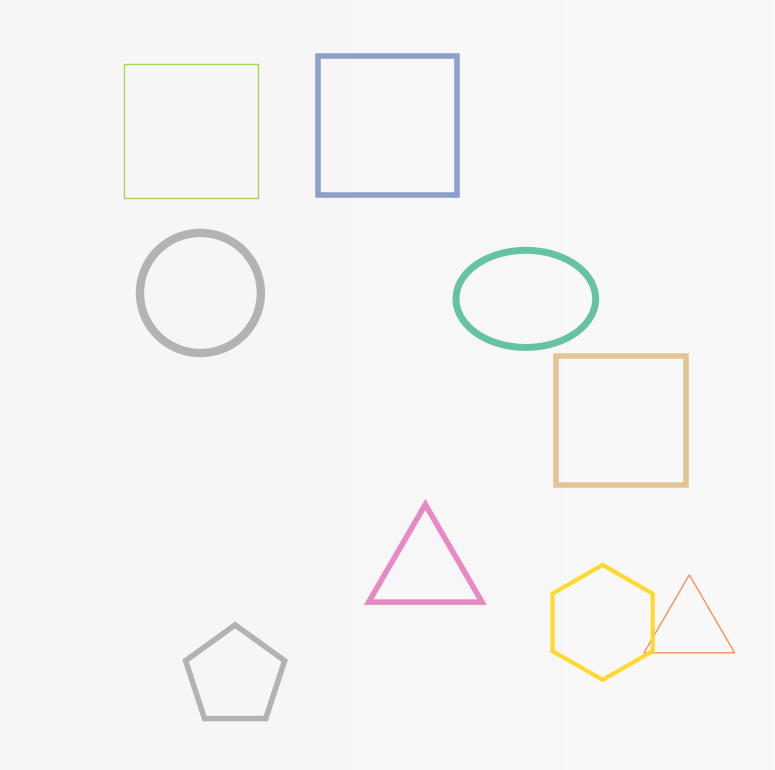[{"shape": "oval", "thickness": 2.5, "radius": 0.45, "center": [0.678, 0.612]}, {"shape": "triangle", "thickness": 0.5, "radius": 0.34, "center": [0.889, 0.186]}, {"shape": "square", "thickness": 2, "radius": 0.45, "center": [0.5, 0.837]}, {"shape": "triangle", "thickness": 2, "radius": 0.42, "center": [0.549, 0.26]}, {"shape": "square", "thickness": 0.5, "radius": 0.43, "center": [0.247, 0.83]}, {"shape": "hexagon", "thickness": 1.5, "radius": 0.37, "center": [0.778, 0.192]}, {"shape": "square", "thickness": 2, "radius": 0.42, "center": [0.801, 0.454]}, {"shape": "pentagon", "thickness": 2, "radius": 0.34, "center": [0.303, 0.121]}, {"shape": "circle", "thickness": 3, "radius": 0.39, "center": [0.259, 0.62]}]